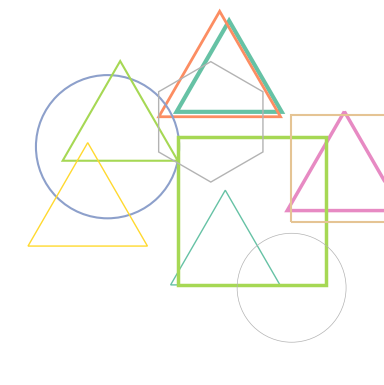[{"shape": "triangle", "thickness": 3, "radius": 0.79, "center": [0.595, 0.788]}, {"shape": "triangle", "thickness": 1, "radius": 0.82, "center": [0.585, 0.342]}, {"shape": "triangle", "thickness": 2, "radius": 0.91, "center": [0.571, 0.788]}, {"shape": "circle", "thickness": 1.5, "radius": 0.93, "center": [0.279, 0.619]}, {"shape": "triangle", "thickness": 2.5, "radius": 0.86, "center": [0.895, 0.539]}, {"shape": "triangle", "thickness": 1.5, "radius": 0.86, "center": [0.312, 0.669]}, {"shape": "square", "thickness": 2.5, "radius": 0.96, "center": [0.655, 0.452]}, {"shape": "triangle", "thickness": 1, "radius": 0.9, "center": [0.228, 0.45]}, {"shape": "square", "thickness": 1.5, "radius": 0.69, "center": [0.895, 0.563]}, {"shape": "circle", "thickness": 0.5, "radius": 0.71, "center": [0.757, 0.253]}, {"shape": "hexagon", "thickness": 1, "radius": 0.78, "center": [0.548, 0.684]}]